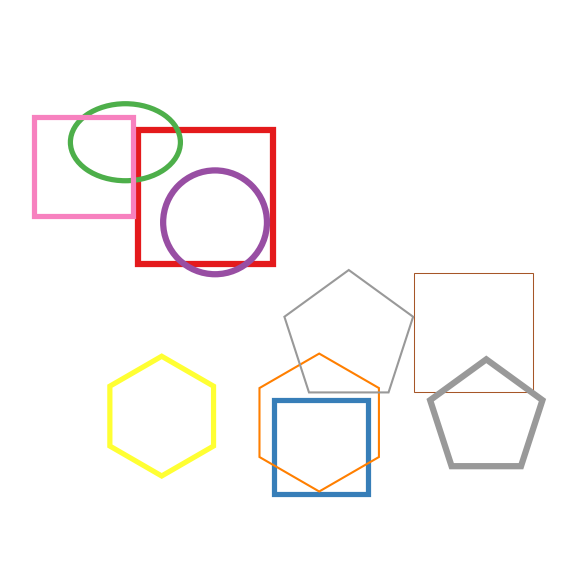[{"shape": "square", "thickness": 3, "radius": 0.58, "center": [0.356, 0.658]}, {"shape": "square", "thickness": 2.5, "radius": 0.41, "center": [0.556, 0.226]}, {"shape": "oval", "thickness": 2.5, "radius": 0.48, "center": [0.217, 0.753]}, {"shape": "circle", "thickness": 3, "radius": 0.45, "center": [0.372, 0.614]}, {"shape": "hexagon", "thickness": 1, "radius": 0.6, "center": [0.553, 0.267]}, {"shape": "hexagon", "thickness": 2.5, "radius": 0.52, "center": [0.28, 0.279]}, {"shape": "square", "thickness": 0.5, "radius": 0.51, "center": [0.82, 0.423]}, {"shape": "square", "thickness": 2.5, "radius": 0.43, "center": [0.144, 0.711]}, {"shape": "pentagon", "thickness": 1, "radius": 0.59, "center": [0.604, 0.414]}, {"shape": "pentagon", "thickness": 3, "radius": 0.51, "center": [0.842, 0.275]}]